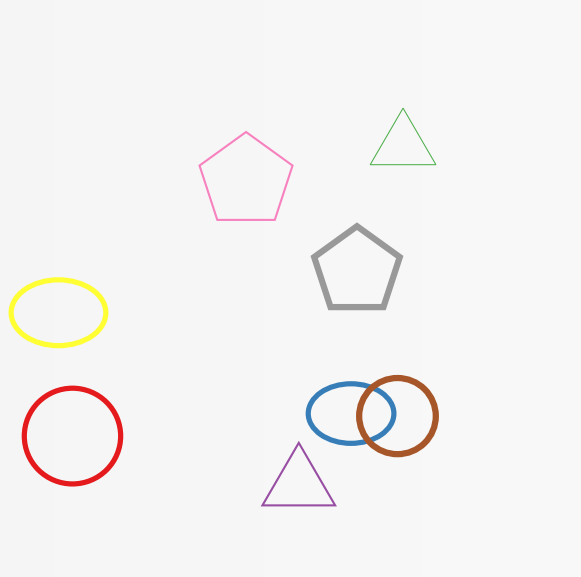[{"shape": "circle", "thickness": 2.5, "radius": 0.41, "center": [0.125, 0.244]}, {"shape": "oval", "thickness": 2.5, "radius": 0.37, "center": [0.604, 0.283]}, {"shape": "triangle", "thickness": 0.5, "radius": 0.33, "center": [0.693, 0.747]}, {"shape": "triangle", "thickness": 1, "radius": 0.36, "center": [0.514, 0.16]}, {"shape": "oval", "thickness": 2.5, "radius": 0.41, "center": [0.101, 0.458]}, {"shape": "circle", "thickness": 3, "radius": 0.33, "center": [0.684, 0.279]}, {"shape": "pentagon", "thickness": 1, "radius": 0.42, "center": [0.423, 0.686]}, {"shape": "pentagon", "thickness": 3, "radius": 0.39, "center": [0.614, 0.53]}]